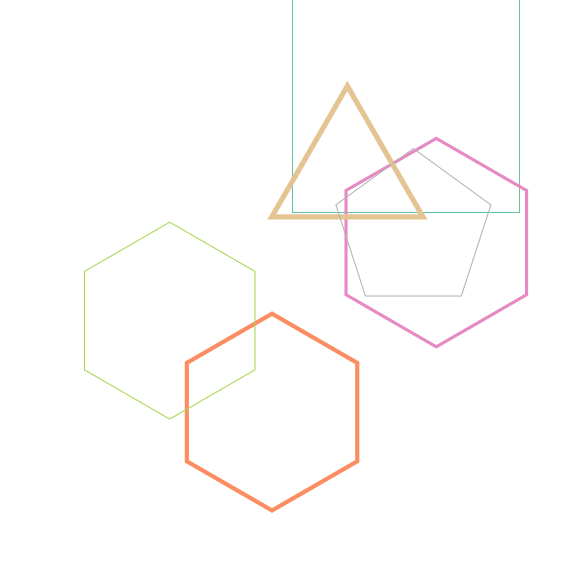[{"shape": "square", "thickness": 0.5, "radius": 0.98, "center": [0.702, 0.829]}, {"shape": "hexagon", "thickness": 2, "radius": 0.85, "center": [0.471, 0.286]}, {"shape": "hexagon", "thickness": 1.5, "radius": 0.9, "center": [0.755, 0.579]}, {"shape": "hexagon", "thickness": 0.5, "radius": 0.85, "center": [0.294, 0.444]}, {"shape": "triangle", "thickness": 2.5, "radius": 0.76, "center": [0.601, 0.699]}, {"shape": "pentagon", "thickness": 0.5, "radius": 0.71, "center": [0.716, 0.601]}]